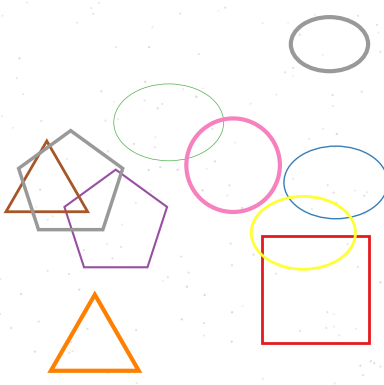[{"shape": "square", "thickness": 2, "radius": 0.7, "center": [0.82, 0.248]}, {"shape": "oval", "thickness": 1, "radius": 0.67, "center": [0.872, 0.526]}, {"shape": "oval", "thickness": 0.5, "radius": 0.71, "center": [0.438, 0.682]}, {"shape": "pentagon", "thickness": 1.5, "radius": 0.7, "center": [0.301, 0.419]}, {"shape": "triangle", "thickness": 3, "radius": 0.66, "center": [0.246, 0.103]}, {"shape": "oval", "thickness": 2, "radius": 0.68, "center": [0.788, 0.395]}, {"shape": "triangle", "thickness": 2, "radius": 0.61, "center": [0.122, 0.511]}, {"shape": "circle", "thickness": 3, "radius": 0.61, "center": [0.605, 0.571]}, {"shape": "pentagon", "thickness": 2.5, "radius": 0.71, "center": [0.184, 0.519]}, {"shape": "oval", "thickness": 3, "radius": 0.5, "center": [0.856, 0.885]}]